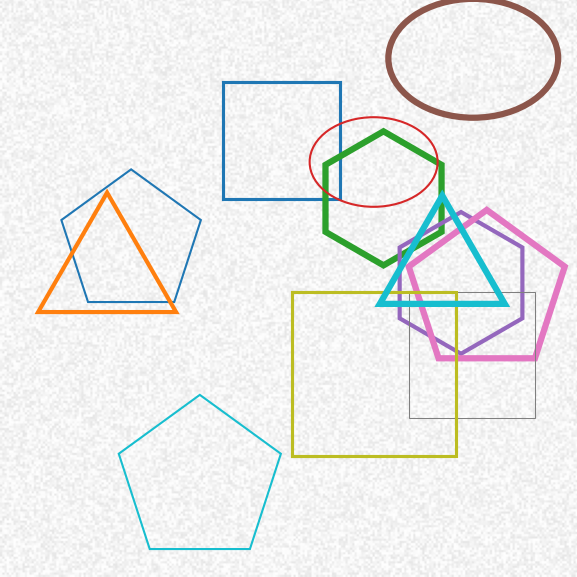[{"shape": "square", "thickness": 1.5, "radius": 0.51, "center": [0.488, 0.755]}, {"shape": "pentagon", "thickness": 1, "radius": 0.63, "center": [0.227, 0.579]}, {"shape": "triangle", "thickness": 2, "radius": 0.69, "center": [0.185, 0.528]}, {"shape": "hexagon", "thickness": 3, "radius": 0.58, "center": [0.664, 0.656]}, {"shape": "oval", "thickness": 1, "radius": 0.55, "center": [0.647, 0.719]}, {"shape": "hexagon", "thickness": 2, "radius": 0.61, "center": [0.798, 0.509]}, {"shape": "oval", "thickness": 3, "radius": 0.74, "center": [0.819, 0.898]}, {"shape": "pentagon", "thickness": 3, "radius": 0.71, "center": [0.843, 0.494]}, {"shape": "square", "thickness": 0.5, "radius": 0.55, "center": [0.817, 0.385]}, {"shape": "square", "thickness": 1.5, "radius": 0.71, "center": [0.648, 0.352]}, {"shape": "triangle", "thickness": 3, "radius": 0.62, "center": [0.766, 0.535]}, {"shape": "pentagon", "thickness": 1, "radius": 0.74, "center": [0.346, 0.168]}]